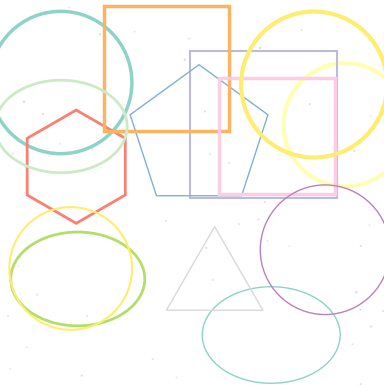[{"shape": "oval", "thickness": 1, "radius": 0.9, "center": [0.704, 0.13]}, {"shape": "circle", "thickness": 2.5, "radius": 0.92, "center": [0.158, 0.786]}, {"shape": "circle", "thickness": 3, "radius": 0.8, "center": [0.897, 0.676]}, {"shape": "square", "thickness": 1.5, "radius": 0.95, "center": [0.683, 0.676]}, {"shape": "hexagon", "thickness": 2, "radius": 0.74, "center": [0.198, 0.567]}, {"shape": "pentagon", "thickness": 1, "radius": 0.94, "center": [0.517, 0.644]}, {"shape": "square", "thickness": 2.5, "radius": 0.81, "center": [0.432, 0.823]}, {"shape": "oval", "thickness": 2, "radius": 0.87, "center": [0.202, 0.275]}, {"shape": "square", "thickness": 2.5, "radius": 0.75, "center": [0.72, 0.648]}, {"shape": "triangle", "thickness": 1, "radius": 0.72, "center": [0.558, 0.267]}, {"shape": "circle", "thickness": 1, "radius": 0.84, "center": [0.844, 0.351]}, {"shape": "oval", "thickness": 2, "radius": 0.86, "center": [0.159, 0.671]}, {"shape": "circle", "thickness": 1.5, "radius": 0.8, "center": [0.184, 0.303]}, {"shape": "circle", "thickness": 3, "radius": 0.95, "center": [0.816, 0.781]}]